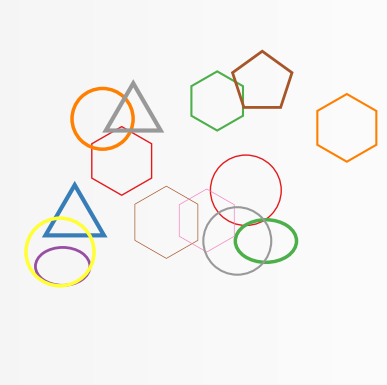[{"shape": "circle", "thickness": 1, "radius": 0.46, "center": [0.634, 0.506]}, {"shape": "hexagon", "thickness": 1, "radius": 0.45, "center": [0.314, 0.582]}, {"shape": "triangle", "thickness": 3, "radius": 0.44, "center": [0.193, 0.432]}, {"shape": "oval", "thickness": 2.5, "radius": 0.39, "center": [0.686, 0.374]}, {"shape": "hexagon", "thickness": 1.5, "radius": 0.38, "center": [0.561, 0.738]}, {"shape": "oval", "thickness": 2, "radius": 0.35, "center": [0.162, 0.308]}, {"shape": "circle", "thickness": 2.5, "radius": 0.39, "center": [0.265, 0.691]}, {"shape": "hexagon", "thickness": 1.5, "radius": 0.44, "center": [0.895, 0.668]}, {"shape": "circle", "thickness": 2.5, "radius": 0.44, "center": [0.155, 0.345]}, {"shape": "pentagon", "thickness": 2, "radius": 0.4, "center": [0.677, 0.786]}, {"shape": "hexagon", "thickness": 0.5, "radius": 0.47, "center": [0.429, 0.423]}, {"shape": "hexagon", "thickness": 0.5, "radius": 0.41, "center": [0.534, 0.427]}, {"shape": "circle", "thickness": 1.5, "radius": 0.44, "center": [0.612, 0.374]}, {"shape": "triangle", "thickness": 3, "radius": 0.41, "center": [0.344, 0.702]}]